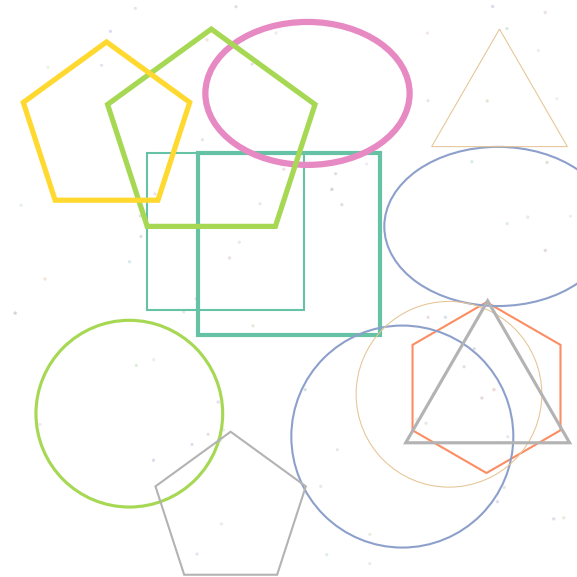[{"shape": "square", "thickness": 2, "radius": 0.79, "center": [0.5, 0.576]}, {"shape": "square", "thickness": 1, "radius": 0.68, "center": [0.391, 0.599]}, {"shape": "hexagon", "thickness": 1, "radius": 0.74, "center": [0.842, 0.328]}, {"shape": "oval", "thickness": 1, "radius": 0.98, "center": [0.862, 0.607]}, {"shape": "circle", "thickness": 1, "radius": 0.96, "center": [0.697, 0.243]}, {"shape": "oval", "thickness": 3, "radius": 0.88, "center": [0.532, 0.837]}, {"shape": "circle", "thickness": 1.5, "radius": 0.81, "center": [0.224, 0.283]}, {"shape": "pentagon", "thickness": 2.5, "radius": 0.94, "center": [0.366, 0.76]}, {"shape": "pentagon", "thickness": 2.5, "radius": 0.76, "center": [0.184, 0.775]}, {"shape": "circle", "thickness": 0.5, "radius": 0.8, "center": [0.777, 0.316]}, {"shape": "triangle", "thickness": 0.5, "radius": 0.68, "center": [0.865, 0.813]}, {"shape": "triangle", "thickness": 1.5, "radius": 0.82, "center": [0.844, 0.314]}, {"shape": "pentagon", "thickness": 1, "radius": 0.68, "center": [0.399, 0.115]}]